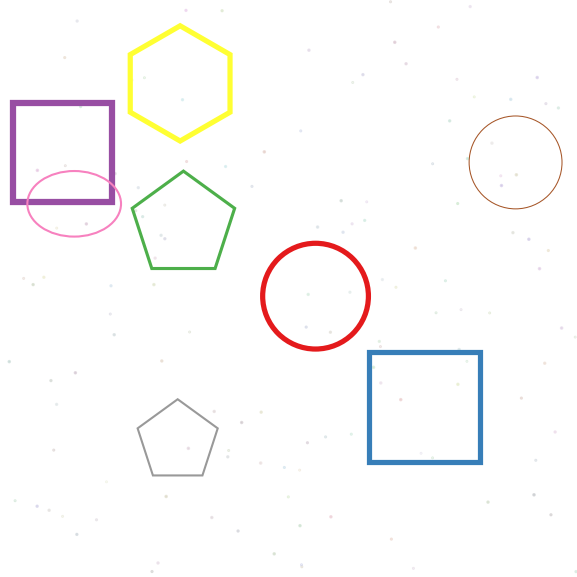[{"shape": "circle", "thickness": 2.5, "radius": 0.46, "center": [0.546, 0.486]}, {"shape": "square", "thickness": 2.5, "radius": 0.48, "center": [0.735, 0.294]}, {"shape": "pentagon", "thickness": 1.5, "radius": 0.47, "center": [0.318, 0.61]}, {"shape": "square", "thickness": 3, "radius": 0.43, "center": [0.108, 0.735]}, {"shape": "hexagon", "thickness": 2.5, "radius": 0.5, "center": [0.312, 0.855]}, {"shape": "circle", "thickness": 0.5, "radius": 0.4, "center": [0.893, 0.718]}, {"shape": "oval", "thickness": 1, "radius": 0.41, "center": [0.128, 0.646]}, {"shape": "pentagon", "thickness": 1, "radius": 0.36, "center": [0.308, 0.235]}]